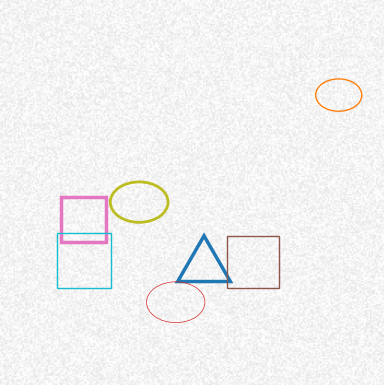[{"shape": "triangle", "thickness": 2.5, "radius": 0.4, "center": [0.53, 0.308]}, {"shape": "oval", "thickness": 1, "radius": 0.3, "center": [0.88, 0.753]}, {"shape": "oval", "thickness": 0.5, "radius": 0.38, "center": [0.456, 0.215]}, {"shape": "square", "thickness": 1, "radius": 0.34, "center": [0.658, 0.32]}, {"shape": "square", "thickness": 2.5, "radius": 0.3, "center": [0.216, 0.43]}, {"shape": "oval", "thickness": 2, "radius": 0.38, "center": [0.362, 0.475]}, {"shape": "square", "thickness": 1, "radius": 0.36, "center": [0.218, 0.324]}]